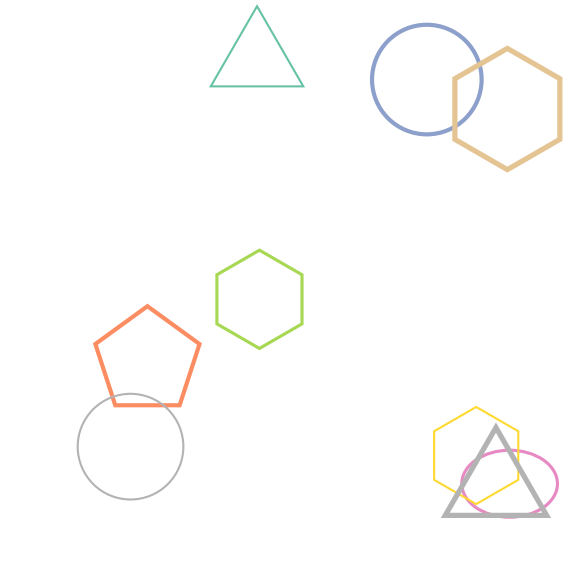[{"shape": "triangle", "thickness": 1, "radius": 0.46, "center": [0.445, 0.896]}, {"shape": "pentagon", "thickness": 2, "radius": 0.47, "center": [0.255, 0.374]}, {"shape": "circle", "thickness": 2, "radius": 0.47, "center": [0.739, 0.861]}, {"shape": "oval", "thickness": 1.5, "radius": 0.41, "center": [0.882, 0.162]}, {"shape": "hexagon", "thickness": 1.5, "radius": 0.43, "center": [0.449, 0.481]}, {"shape": "hexagon", "thickness": 1, "radius": 0.42, "center": [0.825, 0.21]}, {"shape": "hexagon", "thickness": 2.5, "radius": 0.52, "center": [0.879, 0.81]}, {"shape": "triangle", "thickness": 2.5, "radius": 0.51, "center": [0.859, 0.157]}, {"shape": "circle", "thickness": 1, "radius": 0.46, "center": [0.226, 0.226]}]